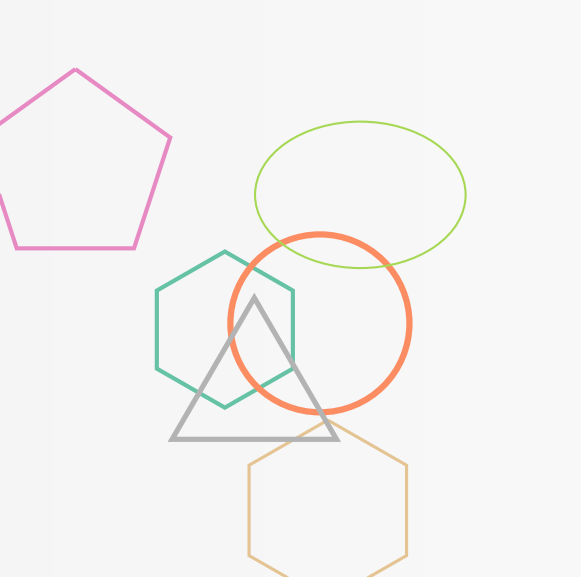[{"shape": "hexagon", "thickness": 2, "radius": 0.68, "center": [0.387, 0.428]}, {"shape": "circle", "thickness": 3, "radius": 0.77, "center": [0.55, 0.439]}, {"shape": "pentagon", "thickness": 2, "radius": 0.86, "center": [0.13, 0.708]}, {"shape": "oval", "thickness": 1, "radius": 0.91, "center": [0.62, 0.662]}, {"shape": "hexagon", "thickness": 1.5, "radius": 0.78, "center": [0.564, 0.115]}, {"shape": "triangle", "thickness": 2.5, "radius": 0.82, "center": [0.438, 0.32]}]